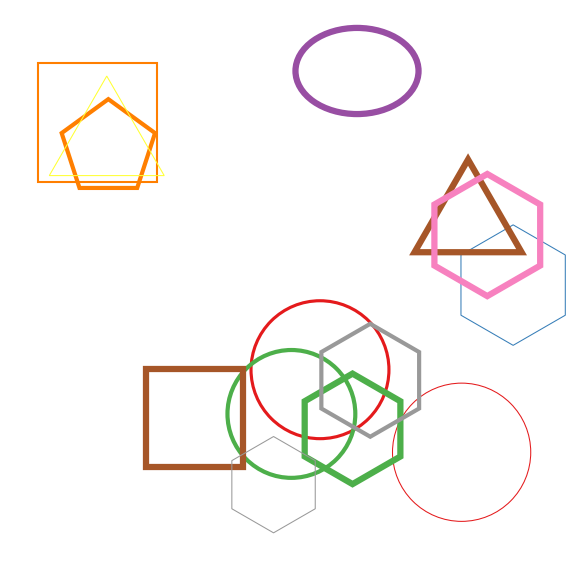[{"shape": "circle", "thickness": 0.5, "radius": 0.6, "center": [0.799, 0.216]}, {"shape": "circle", "thickness": 1.5, "radius": 0.6, "center": [0.554, 0.359]}, {"shape": "hexagon", "thickness": 0.5, "radius": 0.52, "center": [0.889, 0.505]}, {"shape": "hexagon", "thickness": 3, "radius": 0.48, "center": [0.61, 0.257]}, {"shape": "circle", "thickness": 2, "radius": 0.55, "center": [0.505, 0.282]}, {"shape": "oval", "thickness": 3, "radius": 0.53, "center": [0.618, 0.876]}, {"shape": "square", "thickness": 1, "radius": 0.52, "center": [0.169, 0.787]}, {"shape": "pentagon", "thickness": 2, "radius": 0.43, "center": [0.188, 0.742]}, {"shape": "triangle", "thickness": 0.5, "radius": 0.57, "center": [0.185, 0.753]}, {"shape": "square", "thickness": 3, "radius": 0.42, "center": [0.337, 0.275]}, {"shape": "triangle", "thickness": 3, "radius": 0.54, "center": [0.81, 0.616]}, {"shape": "hexagon", "thickness": 3, "radius": 0.53, "center": [0.844, 0.592]}, {"shape": "hexagon", "thickness": 0.5, "radius": 0.42, "center": [0.474, 0.16]}, {"shape": "hexagon", "thickness": 2, "radius": 0.49, "center": [0.641, 0.341]}]